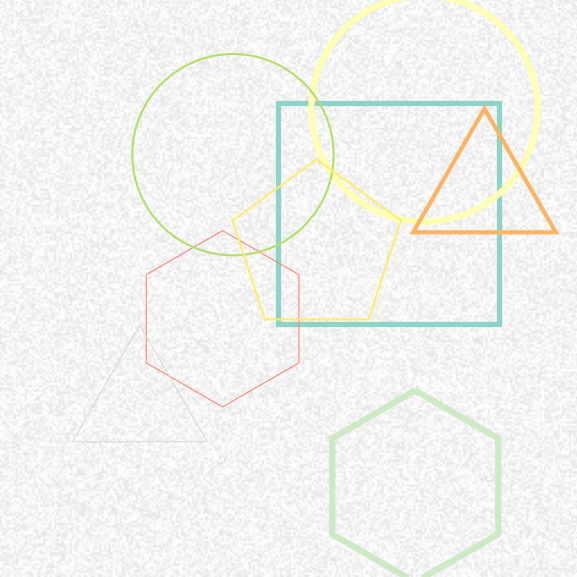[{"shape": "square", "thickness": 2.5, "radius": 0.96, "center": [0.673, 0.63]}, {"shape": "circle", "thickness": 3, "radius": 0.98, "center": [0.735, 0.811]}, {"shape": "hexagon", "thickness": 0.5, "radius": 0.76, "center": [0.385, 0.447]}, {"shape": "triangle", "thickness": 2, "radius": 0.71, "center": [0.839, 0.668]}, {"shape": "circle", "thickness": 1, "radius": 0.87, "center": [0.403, 0.731]}, {"shape": "triangle", "thickness": 0.5, "radius": 0.67, "center": [0.242, 0.302]}, {"shape": "hexagon", "thickness": 3, "radius": 0.83, "center": [0.719, 0.157]}, {"shape": "pentagon", "thickness": 1, "radius": 0.77, "center": [0.549, 0.57]}]